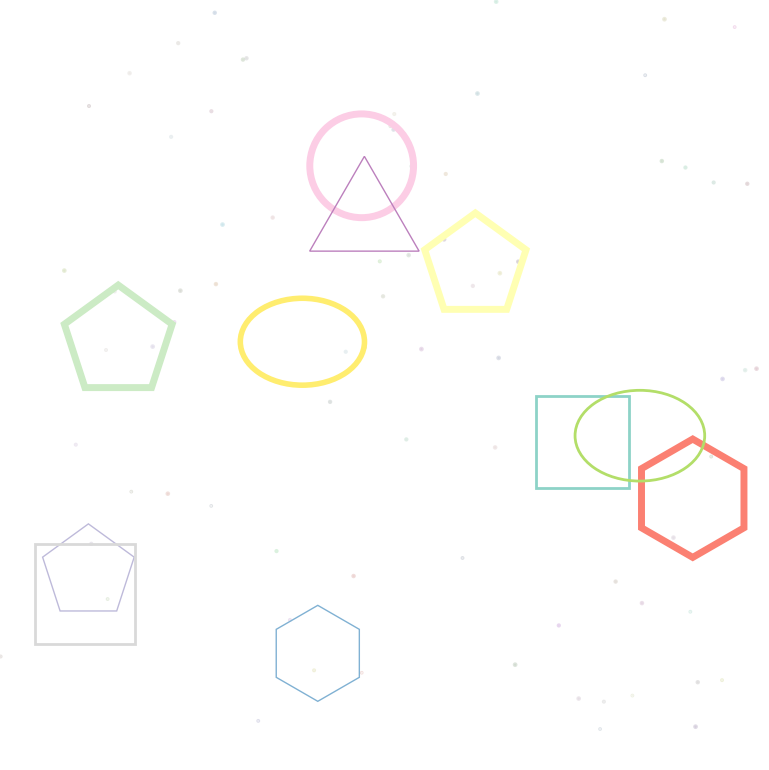[{"shape": "square", "thickness": 1, "radius": 0.3, "center": [0.757, 0.426]}, {"shape": "pentagon", "thickness": 2.5, "radius": 0.35, "center": [0.617, 0.654]}, {"shape": "pentagon", "thickness": 0.5, "radius": 0.31, "center": [0.115, 0.257]}, {"shape": "hexagon", "thickness": 2.5, "radius": 0.38, "center": [0.9, 0.353]}, {"shape": "hexagon", "thickness": 0.5, "radius": 0.31, "center": [0.413, 0.152]}, {"shape": "oval", "thickness": 1, "radius": 0.42, "center": [0.831, 0.434]}, {"shape": "circle", "thickness": 2.5, "radius": 0.34, "center": [0.47, 0.785]}, {"shape": "square", "thickness": 1, "radius": 0.33, "center": [0.111, 0.228]}, {"shape": "triangle", "thickness": 0.5, "radius": 0.41, "center": [0.473, 0.715]}, {"shape": "pentagon", "thickness": 2.5, "radius": 0.37, "center": [0.154, 0.556]}, {"shape": "oval", "thickness": 2, "radius": 0.4, "center": [0.393, 0.556]}]